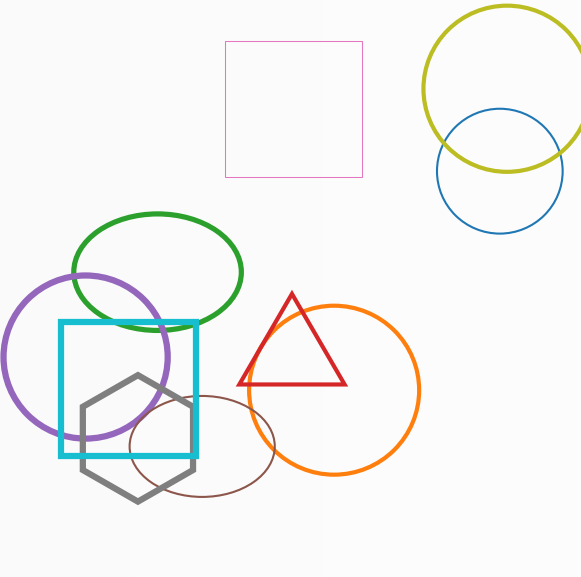[{"shape": "circle", "thickness": 1, "radius": 0.54, "center": [0.86, 0.703]}, {"shape": "circle", "thickness": 2, "radius": 0.73, "center": [0.575, 0.323]}, {"shape": "oval", "thickness": 2.5, "radius": 0.72, "center": [0.271, 0.528]}, {"shape": "triangle", "thickness": 2, "radius": 0.52, "center": [0.502, 0.386]}, {"shape": "circle", "thickness": 3, "radius": 0.71, "center": [0.147, 0.381]}, {"shape": "oval", "thickness": 1, "radius": 0.62, "center": [0.348, 0.226]}, {"shape": "square", "thickness": 0.5, "radius": 0.59, "center": [0.505, 0.81]}, {"shape": "hexagon", "thickness": 3, "radius": 0.55, "center": [0.237, 0.24]}, {"shape": "circle", "thickness": 2, "radius": 0.72, "center": [0.872, 0.845]}, {"shape": "square", "thickness": 3, "radius": 0.58, "center": [0.221, 0.326]}]